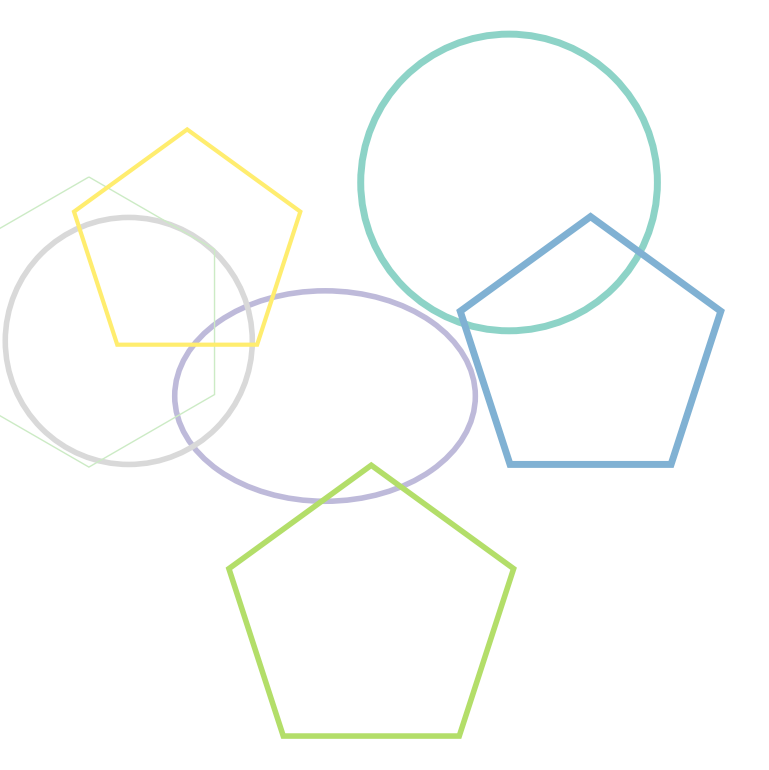[{"shape": "circle", "thickness": 2.5, "radius": 0.96, "center": [0.661, 0.763]}, {"shape": "oval", "thickness": 2, "radius": 0.98, "center": [0.422, 0.486]}, {"shape": "pentagon", "thickness": 2.5, "radius": 0.89, "center": [0.767, 0.541]}, {"shape": "pentagon", "thickness": 2, "radius": 0.97, "center": [0.482, 0.201]}, {"shape": "circle", "thickness": 2, "radius": 0.8, "center": [0.167, 0.557]}, {"shape": "hexagon", "thickness": 0.5, "radius": 0.94, "center": [0.115, 0.582]}, {"shape": "pentagon", "thickness": 1.5, "radius": 0.77, "center": [0.243, 0.677]}]